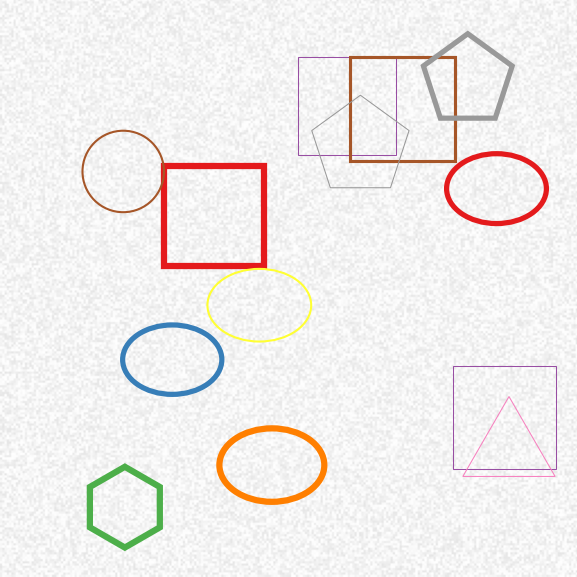[{"shape": "oval", "thickness": 2.5, "radius": 0.43, "center": [0.86, 0.673]}, {"shape": "square", "thickness": 3, "radius": 0.43, "center": [0.37, 0.625]}, {"shape": "oval", "thickness": 2.5, "radius": 0.43, "center": [0.298, 0.376]}, {"shape": "hexagon", "thickness": 3, "radius": 0.35, "center": [0.216, 0.121]}, {"shape": "square", "thickness": 0.5, "radius": 0.44, "center": [0.873, 0.277]}, {"shape": "square", "thickness": 0.5, "radius": 0.42, "center": [0.6, 0.816]}, {"shape": "oval", "thickness": 3, "radius": 0.45, "center": [0.471, 0.194]}, {"shape": "oval", "thickness": 1, "radius": 0.45, "center": [0.449, 0.471]}, {"shape": "circle", "thickness": 1, "radius": 0.35, "center": [0.213, 0.702]}, {"shape": "square", "thickness": 1.5, "radius": 0.45, "center": [0.697, 0.81]}, {"shape": "triangle", "thickness": 0.5, "radius": 0.46, "center": [0.881, 0.22]}, {"shape": "pentagon", "thickness": 2.5, "radius": 0.4, "center": [0.81, 0.86]}, {"shape": "pentagon", "thickness": 0.5, "radius": 0.44, "center": [0.624, 0.746]}]